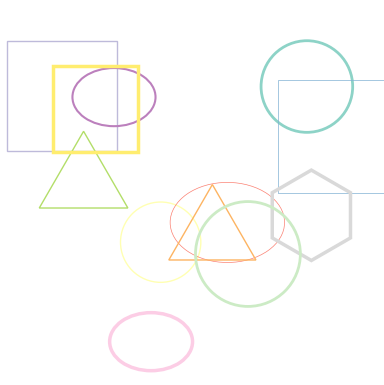[{"shape": "circle", "thickness": 2, "radius": 0.59, "center": [0.797, 0.775]}, {"shape": "circle", "thickness": 1, "radius": 0.52, "center": [0.417, 0.371]}, {"shape": "square", "thickness": 1, "radius": 0.71, "center": [0.162, 0.751]}, {"shape": "oval", "thickness": 0.5, "radius": 0.74, "center": [0.591, 0.422]}, {"shape": "square", "thickness": 0.5, "radius": 0.73, "center": [0.868, 0.645]}, {"shape": "triangle", "thickness": 1, "radius": 0.65, "center": [0.552, 0.39]}, {"shape": "triangle", "thickness": 1, "radius": 0.66, "center": [0.217, 0.526]}, {"shape": "oval", "thickness": 2.5, "radius": 0.54, "center": [0.392, 0.113]}, {"shape": "hexagon", "thickness": 2.5, "radius": 0.59, "center": [0.809, 0.441]}, {"shape": "oval", "thickness": 1.5, "radius": 0.54, "center": [0.296, 0.748]}, {"shape": "circle", "thickness": 2, "radius": 0.68, "center": [0.644, 0.34]}, {"shape": "square", "thickness": 2.5, "radius": 0.55, "center": [0.249, 0.717]}]